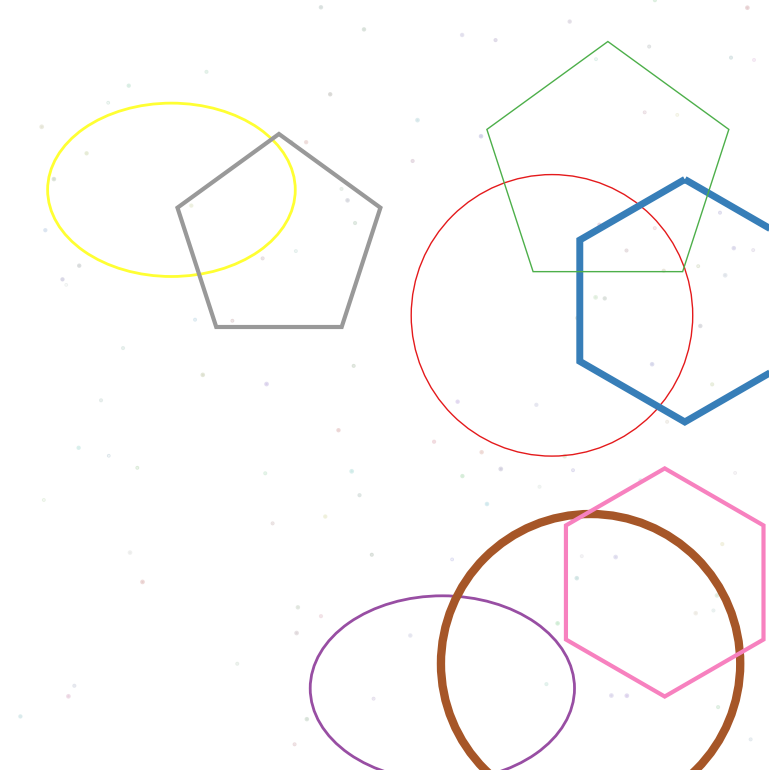[{"shape": "circle", "thickness": 0.5, "radius": 0.91, "center": [0.717, 0.59]}, {"shape": "hexagon", "thickness": 2.5, "radius": 0.79, "center": [0.889, 0.61]}, {"shape": "pentagon", "thickness": 0.5, "radius": 0.83, "center": [0.789, 0.781]}, {"shape": "oval", "thickness": 1, "radius": 0.86, "center": [0.574, 0.106]}, {"shape": "oval", "thickness": 1, "radius": 0.8, "center": [0.223, 0.753]}, {"shape": "circle", "thickness": 3, "radius": 0.97, "center": [0.767, 0.138]}, {"shape": "hexagon", "thickness": 1.5, "radius": 0.74, "center": [0.863, 0.244]}, {"shape": "pentagon", "thickness": 1.5, "radius": 0.69, "center": [0.362, 0.687]}]